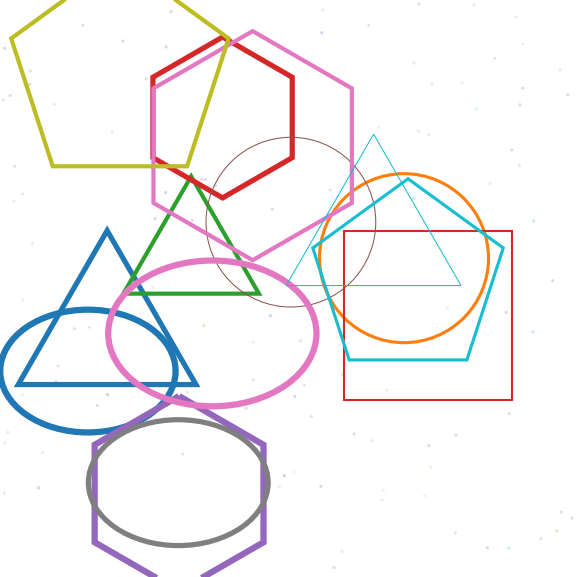[{"shape": "triangle", "thickness": 2.5, "radius": 0.89, "center": [0.185, 0.422]}, {"shape": "oval", "thickness": 3, "radius": 0.76, "center": [0.152, 0.357]}, {"shape": "circle", "thickness": 1.5, "radius": 0.73, "center": [0.7, 0.552]}, {"shape": "triangle", "thickness": 2, "radius": 0.68, "center": [0.331, 0.558]}, {"shape": "square", "thickness": 1, "radius": 0.73, "center": [0.741, 0.453]}, {"shape": "hexagon", "thickness": 2.5, "radius": 0.7, "center": [0.385, 0.796]}, {"shape": "hexagon", "thickness": 3, "radius": 0.84, "center": [0.31, 0.145]}, {"shape": "circle", "thickness": 0.5, "radius": 0.73, "center": [0.504, 0.614]}, {"shape": "oval", "thickness": 3, "radius": 0.9, "center": [0.368, 0.422]}, {"shape": "hexagon", "thickness": 2, "radius": 0.99, "center": [0.438, 0.747]}, {"shape": "oval", "thickness": 2.5, "radius": 0.78, "center": [0.309, 0.163]}, {"shape": "pentagon", "thickness": 2, "radius": 0.99, "center": [0.208, 0.871]}, {"shape": "triangle", "thickness": 0.5, "radius": 0.87, "center": [0.647, 0.592]}, {"shape": "pentagon", "thickness": 1.5, "radius": 0.87, "center": [0.707, 0.516]}]